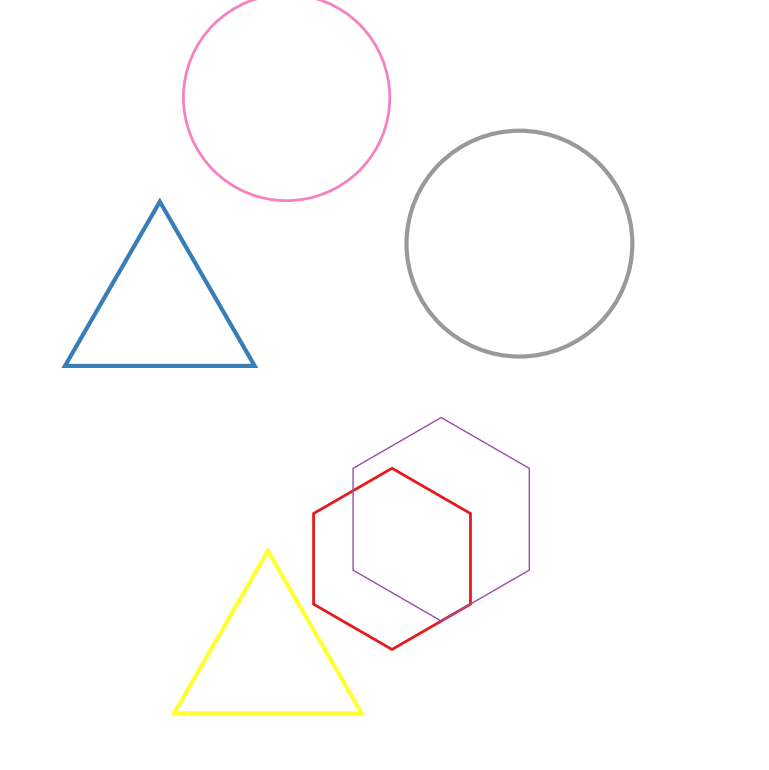[{"shape": "hexagon", "thickness": 1, "radius": 0.59, "center": [0.509, 0.274]}, {"shape": "triangle", "thickness": 1.5, "radius": 0.71, "center": [0.208, 0.596]}, {"shape": "hexagon", "thickness": 0.5, "radius": 0.66, "center": [0.573, 0.326]}, {"shape": "triangle", "thickness": 1.5, "radius": 0.7, "center": [0.348, 0.144]}, {"shape": "circle", "thickness": 1, "radius": 0.67, "center": [0.372, 0.873]}, {"shape": "circle", "thickness": 1.5, "radius": 0.73, "center": [0.675, 0.684]}]